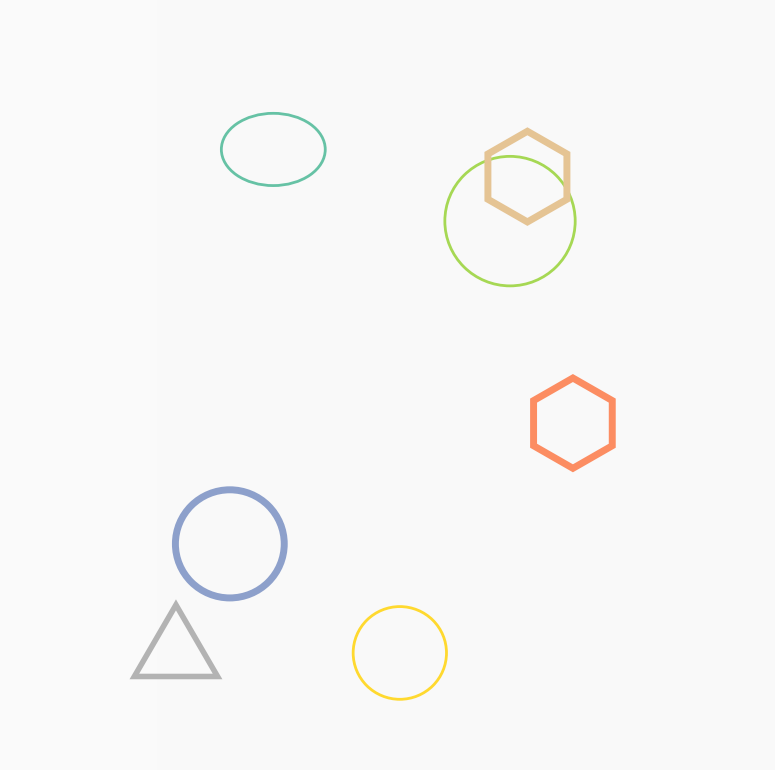[{"shape": "oval", "thickness": 1, "radius": 0.34, "center": [0.353, 0.806]}, {"shape": "hexagon", "thickness": 2.5, "radius": 0.29, "center": [0.739, 0.45]}, {"shape": "circle", "thickness": 2.5, "radius": 0.35, "center": [0.297, 0.294]}, {"shape": "circle", "thickness": 1, "radius": 0.42, "center": [0.658, 0.713]}, {"shape": "circle", "thickness": 1, "radius": 0.3, "center": [0.516, 0.152]}, {"shape": "hexagon", "thickness": 2.5, "radius": 0.29, "center": [0.681, 0.771]}, {"shape": "triangle", "thickness": 2, "radius": 0.31, "center": [0.227, 0.152]}]